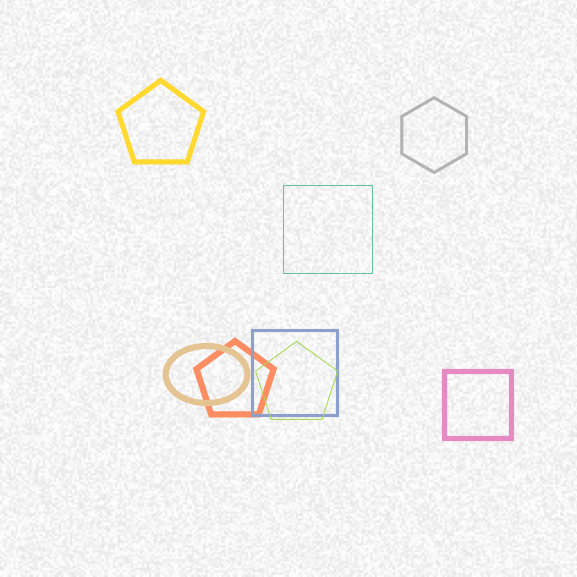[{"shape": "square", "thickness": 0.5, "radius": 0.38, "center": [0.567, 0.602]}, {"shape": "pentagon", "thickness": 3, "radius": 0.35, "center": [0.407, 0.338]}, {"shape": "square", "thickness": 1.5, "radius": 0.37, "center": [0.51, 0.355]}, {"shape": "square", "thickness": 2.5, "radius": 0.29, "center": [0.827, 0.299]}, {"shape": "pentagon", "thickness": 0.5, "radius": 0.37, "center": [0.514, 0.333]}, {"shape": "pentagon", "thickness": 2.5, "radius": 0.39, "center": [0.278, 0.782]}, {"shape": "oval", "thickness": 3, "radius": 0.35, "center": [0.358, 0.351]}, {"shape": "hexagon", "thickness": 1.5, "radius": 0.32, "center": [0.752, 0.765]}]